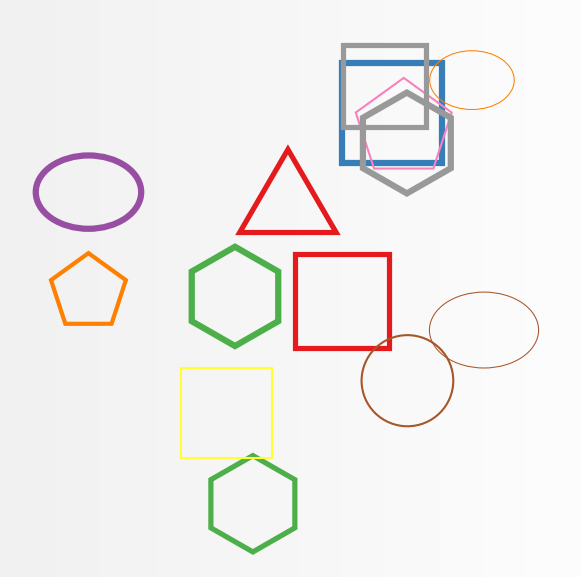[{"shape": "square", "thickness": 2.5, "radius": 0.4, "center": [0.588, 0.478]}, {"shape": "triangle", "thickness": 2.5, "radius": 0.48, "center": [0.495, 0.644]}, {"shape": "square", "thickness": 3, "radius": 0.43, "center": [0.674, 0.804]}, {"shape": "hexagon", "thickness": 3, "radius": 0.43, "center": [0.404, 0.486]}, {"shape": "hexagon", "thickness": 2.5, "radius": 0.42, "center": [0.435, 0.127]}, {"shape": "oval", "thickness": 3, "radius": 0.45, "center": [0.152, 0.666]}, {"shape": "oval", "thickness": 0.5, "radius": 0.36, "center": [0.812, 0.86]}, {"shape": "pentagon", "thickness": 2, "radius": 0.34, "center": [0.152, 0.493]}, {"shape": "square", "thickness": 1, "radius": 0.39, "center": [0.389, 0.284]}, {"shape": "oval", "thickness": 0.5, "radius": 0.47, "center": [0.833, 0.428]}, {"shape": "circle", "thickness": 1, "radius": 0.39, "center": [0.701, 0.34]}, {"shape": "pentagon", "thickness": 1, "radius": 0.43, "center": [0.695, 0.777]}, {"shape": "square", "thickness": 2.5, "radius": 0.36, "center": [0.662, 0.85]}, {"shape": "hexagon", "thickness": 3, "radius": 0.44, "center": [0.7, 0.752]}]